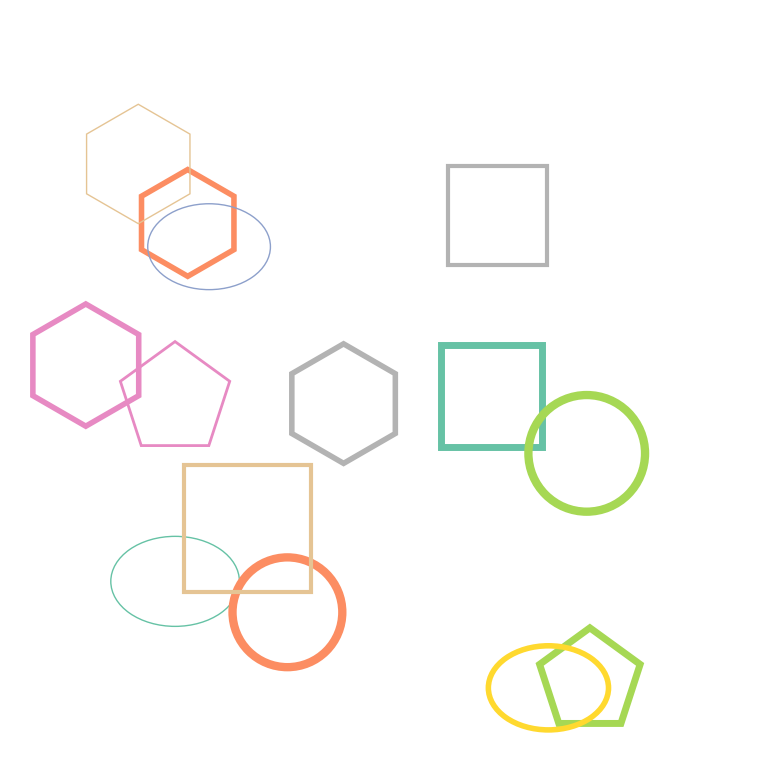[{"shape": "square", "thickness": 2.5, "radius": 0.33, "center": [0.638, 0.486]}, {"shape": "oval", "thickness": 0.5, "radius": 0.42, "center": [0.227, 0.245]}, {"shape": "hexagon", "thickness": 2, "radius": 0.35, "center": [0.244, 0.71]}, {"shape": "circle", "thickness": 3, "radius": 0.36, "center": [0.373, 0.205]}, {"shape": "oval", "thickness": 0.5, "radius": 0.4, "center": [0.272, 0.68]}, {"shape": "pentagon", "thickness": 1, "radius": 0.37, "center": [0.227, 0.482]}, {"shape": "hexagon", "thickness": 2, "radius": 0.4, "center": [0.111, 0.526]}, {"shape": "circle", "thickness": 3, "radius": 0.38, "center": [0.762, 0.411]}, {"shape": "pentagon", "thickness": 2.5, "radius": 0.34, "center": [0.766, 0.116]}, {"shape": "oval", "thickness": 2, "radius": 0.39, "center": [0.712, 0.107]}, {"shape": "square", "thickness": 1.5, "radius": 0.41, "center": [0.321, 0.313]}, {"shape": "hexagon", "thickness": 0.5, "radius": 0.39, "center": [0.18, 0.787]}, {"shape": "square", "thickness": 1.5, "radius": 0.32, "center": [0.646, 0.72]}, {"shape": "hexagon", "thickness": 2, "radius": 0.39, "center": [0.446, 0.476]}]